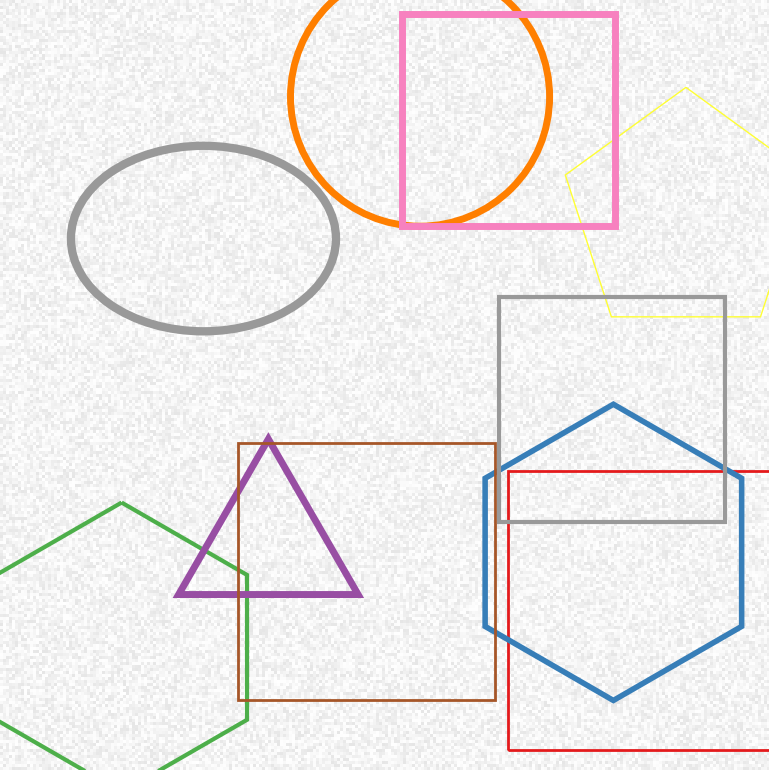[{"shape": "square", "thickness": 1, "radius": 0.9, "center": [0.841, 0.207]}, {"shape": "hexagon", "thickness": 2, "radius": 0.96, "center": [0.797, 0.283]}, {"shape": "hexagon", "thickness": 1.5, "radius": 0.94, "center": [0.158, 0.159]}, {"shape": "triangle", "thickness": 2.5, "radius": 0.67, "center": [0.349, 0.295]}, {"shape": "circle", "thickness": 2.5, "radius": 0.84, "center": [0.546, 0.874]}, {"shape": "pentagon", "thickness": 0.5, "radius": 0.82, "center": [0.891, 0.722]}, {"shape": "square", "thickness": 1, "radius": 0.84, "center": [0.476, 0.258]}, {"shape": "square", "thickness": 2.5, "radius": 0.69, "center": [0.661, 0.844]}, {"shape": "oval", "thickness": 3, "radius": 0.86, "center": [0.264, 0.69]}, {"shape": "square", "thickness": 1.5, "radius": 0.73, "center": [0.795, 0.468]}]